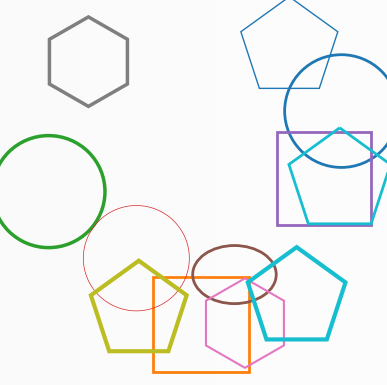[{"shape": "circle", "thickness": 2, "radius": 0.73, "center": [0.881, 0.712]}, {"shape": "pentagon", "thickness": 1, "radius": 0.66, "center": [0.747, 0.877]}, {"shape": "square", "thickness": 2, "radius": 0.62, "center": [0.519, 0.158]}, {"shape": "circle", "thickness": 2.5, "radius": 0.73, "center": [0.125, 0.502]}, {"shape": "circle", "thickness": 0.5, "radius": 0.68, "center": [0.352, 0.329]}, {"shape": "square", "thickness": 2, "radius": 0.6, "center": [0.837, 0.535]}, {"shape": "oval", "thickness": 2, "radius": 0.54, "center": [0.605, 0.287]}, {"shape": "hexagon", "thickness": 1.5, "radius": 0.58, "center": [0.632, 0.161]}, {"shape": "hexagon", "thickness": 2.5, "radius": 0.58, "center": [0.228, 0.84]}, {"shape": "pentagon", "thickness": 3, "radius": 0.65, "center": [0.358, 0.193]}, {"shape": "pentagon", "thickness": 2, "radius": 0.69, "center": [0.877, 0.53]}, {"shape": "pentagon", "thickness": 3, "radius": 0.66, "center": [0.766, 0.226]}]